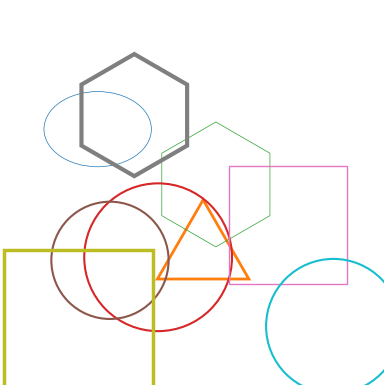[{"shape": "oval", "thickness": 0.5, "radius": 0.7, "center": [0.254, 0.664]}, {"shape": "triangle", "thickness": 2, "radius": 0.69, "center": [0.528, 0.344]}, {"shape": "hexagon", "thickness": 0.5, "radius": 0.81, "center": [0.561, 0.521]}, {"shape": "circle", "thickness": 1.5, "radius": 0.96, "center": [0.411, 0.332]}, {"shape": "circle", "thickness": 1.5, "radius": 0.76, "center": [0.286, 0.324]}, {"shape": "square", "thickness": 1, "radius": 0.77, "center": [0.748, 0.416]}, {"shape": "hexagon", "thickness": 3, "radius": 0.79, "center": [0.349, 0.701]}, {"shape": "square", "thickness": 2.5, "radius": 0.96, "center": [0.204, 0.159]}, {"shape": "circle", "thickness": 1.5, "radius": 0.87, "center": [0.866, 0.153]}]